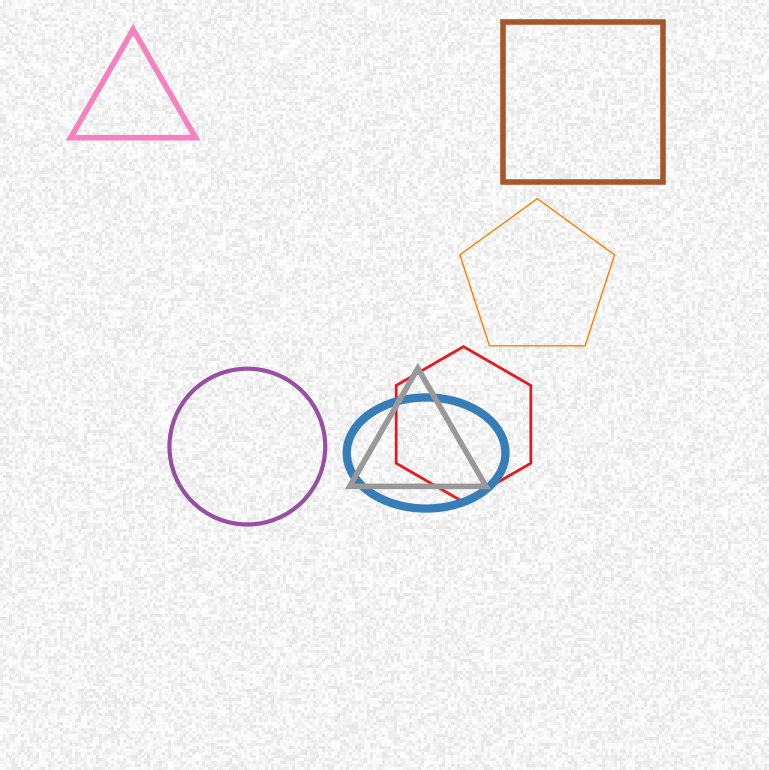[{"shape": "hexagon", "thickness": 1, "radius": 0.5, "center": [0.602, 0.449]}, {"shape": "oval", "thickness": 3, "radius": 0.52, "center": [0.553, 0.412]}, {"shape": "circle", "thickness": 1.5, "radius": 0.51, "center": [0.321, 0.42]}, {"shape": "pentagon", "thickness": 0.5, "radius": 0.53, "center": [0.698, 0.636]}, {"shape": "square", "thickness": 2, "radius": 0.52, "center": [0.757, 0.868]}, {"shape": "triangle", "thickness": 2, "radius": 0.47, "center": [0.173, 0.868]}, {"shape": "triangle", "thickness": 2, "radius": 0.51, "center": [0.543, 0.419]}]